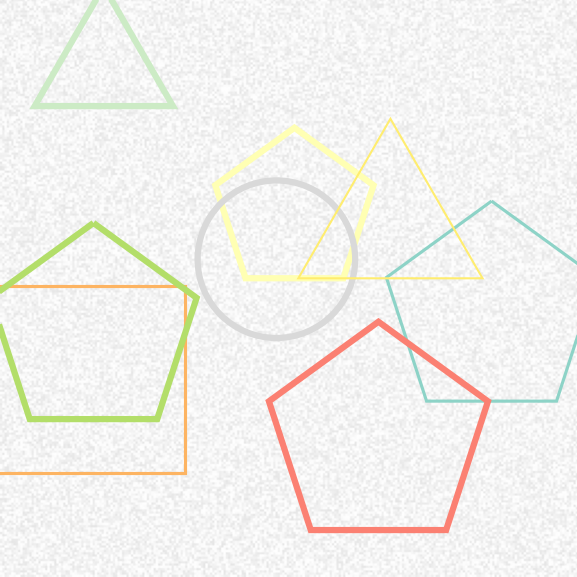[{"shape": "pentagon", "thickness": 1.5, "radius": 0.96, "center": [0.851, 0.459]}, {"shape": "pentagon", "thickness": 3, "radius": 0.72, "center": [0.51, 0.634]}, {"shape": "pentagon", "thickness": 3, "radius": 1.0, "center": [0.655, 0.243]}, {"shape": "square", "thickness": 1.5, "radius": 0.81, "center": [0.159, 0.342]}, {"shape": "pentagon", "thickness": 3, "radius": 0.94, "center": [0.162, 0.425]}, {"shape": "circle", "thickness": 3, "radius": 0.68, "center": [0.479, 0.55]}, {"shape": "triangle", "thickness": 3, "radius": 0.69, "center": [0.18, 0.885]}, {"shape": "triangle", "thickness": 1, "radius": 0.92, "center": [0.676, 0.609]}]